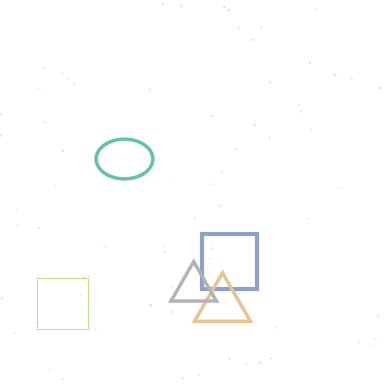[{"shape": "oval", "thickness": 2.5, "radius": 0.37, "center": [0.323, 0.587]}, {"shape": "square", "thickness": 3, "radius": 0.36, "center": [0.596, 0.321]}, {"shape": "square", "thickness": 0.5, "radius": 0.33, "center": [0.162, 0.211]}, {"shape": "triangle", "thickness": 2.5, "radius": 0.42, "center": [0.578, 0.207]}, {"shape": "triangle", "thickness": 2.5, "radius": 0.34, "center": [0.503, 0.252]}]